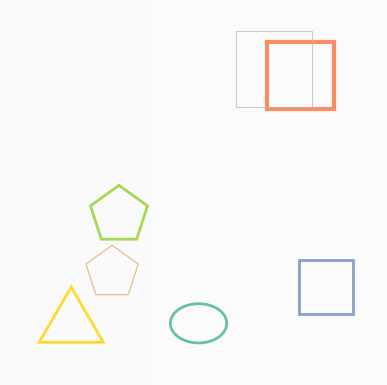[{"shape": "oval", "thickness": 2, "radius": 0.36, "center": [0.512, 0.16]}, {"shape": "square", "thickness": 3, "radius": 0.43, "center": [0.776, 0.804]}, {"shape": "square", "thickness": 2, "radius": 0.35, "center": [0.841, 0.254]}, {"shape": "pentagon", "thickness": 2, "radius": 0.39, "center": [0.307, 0.441]}, {"shape": "triangle", "thickness": 2, "radius": 0.48, "center": [0.184, 0.159]}, {"shape": "pentagon", "thickness": 1, "radius": 0.35, "center": [0.289, 0.292]}, {"shape": "square", "thickness": 0.5, "radius": 0.49, "center": [0.708, 0.822]}]